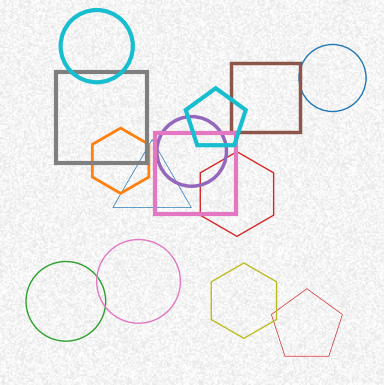[{"shape": "triangle", "thickness": 0.5, "radius": 0.59, "center": [0.395, 0.52]}, {"shape": "circle", "thickness": 1, "radius": 0.44, "center": [0.864, 0.797]}, {"shape": "hexagon", "thickness": 2, "radius": 0.42, "center": [0.313, 0.583]}, {"shape": "circle", "thickness": 1, "radius": 0.52, "center": [0.171, 0.217]}, {"shape": "pentagon", "thickness": 0.5, "radius": 0.48, "center": [0.797, 0.153]}, {"shape": "hexagon", "thickness": 1, "radius": 0.55, "center": [0.615, 0.496]}, {"shape": "circle", "thickness": 2.5, "radius": 0.45, "center": [0.498, 0.607]}, {"shape": "square", "thickness": 2.5, "radius": 0.45, "center": [0.69, 0.746]}, {"shape": "square", "thickness": 3, "radius": 0.53, "center": [0.509, 0.548]}, {"shape": "circle", "thickness": 1, "radius": 0.54, "center": [0.36, 0.269]}, {"shape": "square", "thickness": 3, "radius": 0.59, "center": [0.264, 0.694]}, {"shape": "hexagon", "thickness": 1, "radius": 0.49, "center": [0.633, 0.219]}, {"shape": "circle", "thickness": 3, "radius": 0.47, "center": [0.251, 0.88]}, {"shape": "pentagon", "thickness": 3, "radius": 0.41, "center": [0.56, 0.689]}]